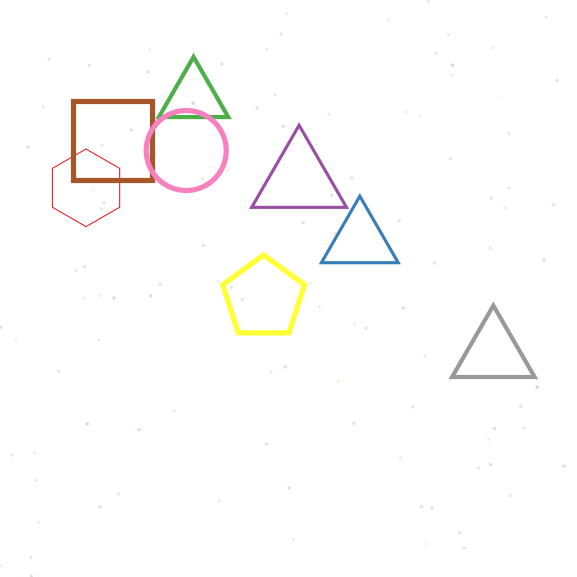[{"shape": "hexagon", "thickness": 0.5, "radius": 0.34, "center": [0.149, 0.674]}, {"shape": "triangle", "thickness": 1.5, "radius": 0.38, "center": [0.623, 0.583]}, {"shape": "triangle", "thickness": 2, "radius": 0.35, "center": [0.335, 0.831]}, {"shape": "triangle", "thickness": 1.5, "radius": 0.47, "center": [0.518, 0.687]}, {"shape": "pentagon", "thickness": 2.5, "radius": 0.37, "center": [0.456, 0.483]}, {"shape": "square", "thickness": 2.5, "radius": 0.34, "center": [0.195, 0.756]}, {"shape": "circle", "thickness": 2.5, "radius": 0.35, "center": [0.322, 0.739]}, {"shape": "triangle", "thickness": 2, "radius": 0.41, "center": [0.854, 0.388]}]